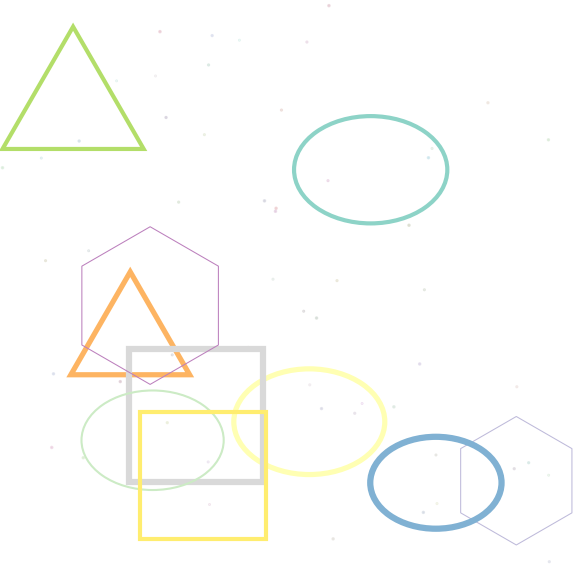[{"shape": "oval", "thickness": 2, "radius": 0.66, "center": [0.642, 0.705]}, {"shape": "oval", "thickness": 2.5, "radius": 0.65, "center": [0.536, 0.269]}, {"shape": "hexagon", "thickness": 0.5, "radius": 0.56, "center": [0.894, 0.167]}, {"shape": "oval", "thickness": 3, "radius": 0.57, "center": [0.755, 0.163]}, {"shape": "triangle", "thickness": 2.5, "radius": 0.59, "center": [0.226, 0.41]}, {"shape": "triangle", "thickness": 2, "radius": 0.71, "center": [0.127, 0.812]}, {"shape": "square", "thickness": 3, "radius": 0.58, "center": [0.339, 0.28]}, {"shape": "hexagon", "thickness": 0.5, "radius": 0.68, "center": [0.26, 0.47]}, {"shape": "oval", "thickness": 1, "radius": 0.62, "center": [0.264, 0.237]}, {"shape": "square", "thickness": 2, "radius": 0.55, "center": [0.352, 0.175]}]